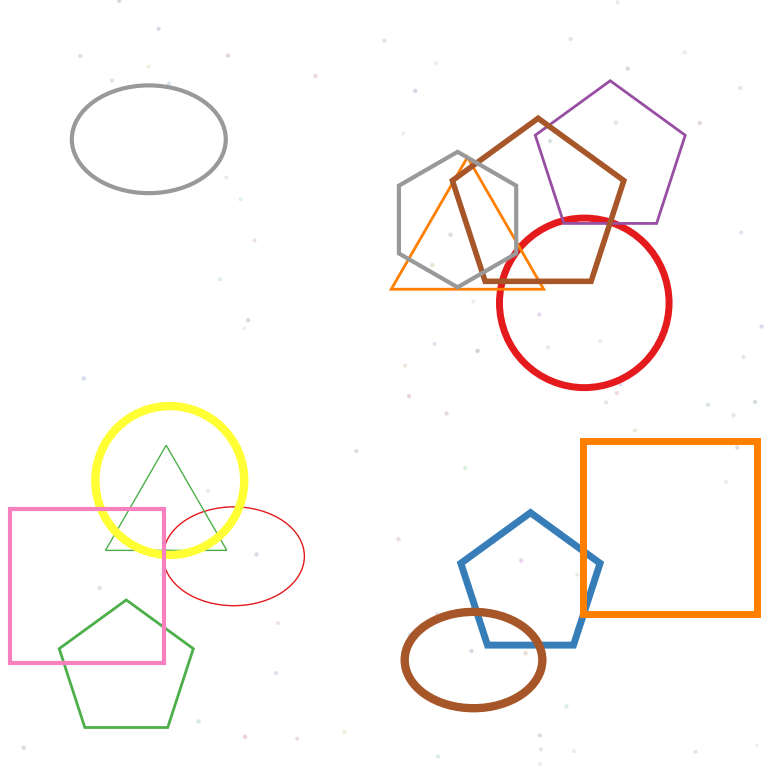[{"shape": "oval", "thickness": 0.5, "radius": 0.46, "center": [0.304, 0.278]}, {"shape": "circle", "thickness": 2.5, "radius": 0.55, "center": [0.759, 0.607]}, {"shape": "pentagon", "thickness": 2.5, "radius": 0.48, "center": [0.689, 0.239]}, {"shape": "triangle", "thickness": 0.5, "radius": 0.45, "center": [0.216, 0.331]}, {"shape": "pentagon", "thickness": 1, "radius": 0.46, "center": [0.164, 0.129]}, {"shape": "pentagon", "thickness": 1, "radius": 0.51, "center": [0.793, 0.793]}, {"shape": "square", "thickness": 2.5, "radius": 0.56, "center": [0.87, 0.315]}, {"shape": "triangle", "thickness": 1, "radius": 0.57, "center": [0.607, 0.682]}, {"shape": "circle", "thickness": 3, "radius": 0.48, "center": [0.22, 0.376]}, {"shape": "oval", "thickness": 3, "radius": 0.45, "center": [0.615, 0.143]}, {"shape": "pentagon", "thickness": 2, "radius": 0.59, "center": [0.699, 0.729]}, {"shape": "square", "thickness": 1.5, "radius": 0.5, "center": [0.113, 0.239]}, {"shape": "oval", "thickness": 1.5, "radius": 0.5, "center": [0.193, 0.819]}, {"shape": "hexagon", "thickness": 1.5, "radius": 0.44, "center": [0.594, 0.715]}]